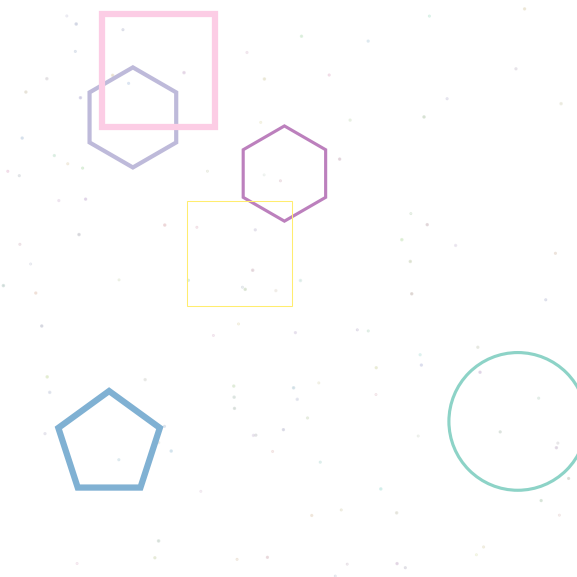[{"shape": "circle", "thickness": 1.5, "radius": 0.6, "center": [0.897, 0.269]}, {"shape": "hexagon", "thickness": 2, "radius": 0.43, "center": [0.23, 0.796]}, {"shape": "pentagon", "thickness": 3, "radius": 0.46, "center": [0.189, 0.23]}, {"shape": "square", "thickness": 3, "radius": 0.49, "center": [0.274, 0.877]}, {"shape": "hexagon", "thickness": 1.5, "radius": 0.41, "center": [0.493, 0.699]}, {"shape": "square", "thickness": 0.5, "radius": 0.46, "center": [0.415, 0.561]}]